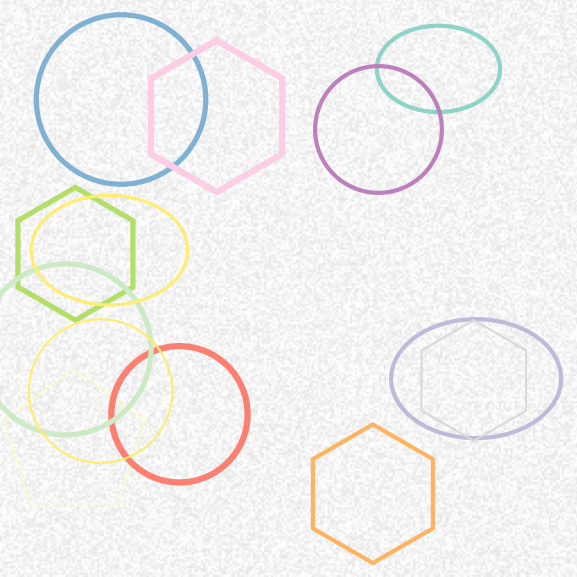[{"shape": "oval", "thickness": 2, "radius": 0.53, "center": [0.759, 0.88]}, {"shape": "pentagon", "thickness": 0.5, "radius": 0.65, "center": [0.128, 0.231]}, {"shape": "oval", "thickness": 2, "radius": 0.74, "center": [0.824, 0.343]}, {"shape": "circle", "thickness": 3, "radius": 0.59, "center": [0.311, 0.282]}, {"shape": "circle", "thickness": 2.5, "radius": 0.73, "center": [0.21, 0.827]}, {"shape": "hexagon", "thickness": 2, "radius": 0.6, "center": [0.646, 0.144]}, {"shape": "hexagon", "thickness": 2.5, "radius": 0.57, "center": [0.131, 0.56]}, {"shape": "hexagon", "thickness": 3, "radius": 0.66, "center": [0.375, 0.798]}, {"shape": "hexagon", "thickness": 1, "radius": 0.52, "center": [0.82, 0.34]}, {"shape": "circle", "thickness": 2, "radius": 0.55, "center": [0.655, 0.775]}, {"shape": "circle", "thickness": 2.5, "radius": 0.74, "center": [0.114, 0.394]}, {"shape": "circle", "thickness": 1, "radius": 0.62, "center": [0.174, 0.322]}, {"shape": "oval", "thickness": 1.5, "radius": 0.68, "center": [0.19, 0.566]}]